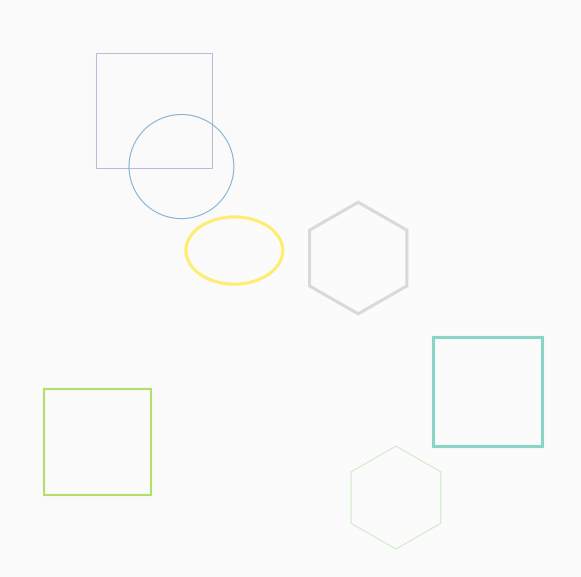[{"shape": "square", "thickness": 1.5, "radius": 0.47, "center": [0.839, 0.321]}, {"shape": "square", "thickness": 0.5, "radius": 0.5, "center": [0.265, 0.809]}, {"shape": "circle", "thickness": 0.5, "radius": 0.45, "center": [0.312, 0.711]}, {"shape": "square", "thickness": 1, "radius": 0.46, "center": [0.168, 0.234]}, {"shape": "hexagon", "thickness": 1.5, "radius": 0.48, "center": [0.616, 0.552]}, {"shape": "hexagon", "thickness": 0.5, "radius": 0.45, "center": [0.681, 0.138]}, {"shape": "oval", "thickness": 1.5, "radius": 0.42, "center": [0.403, 0.565]}]